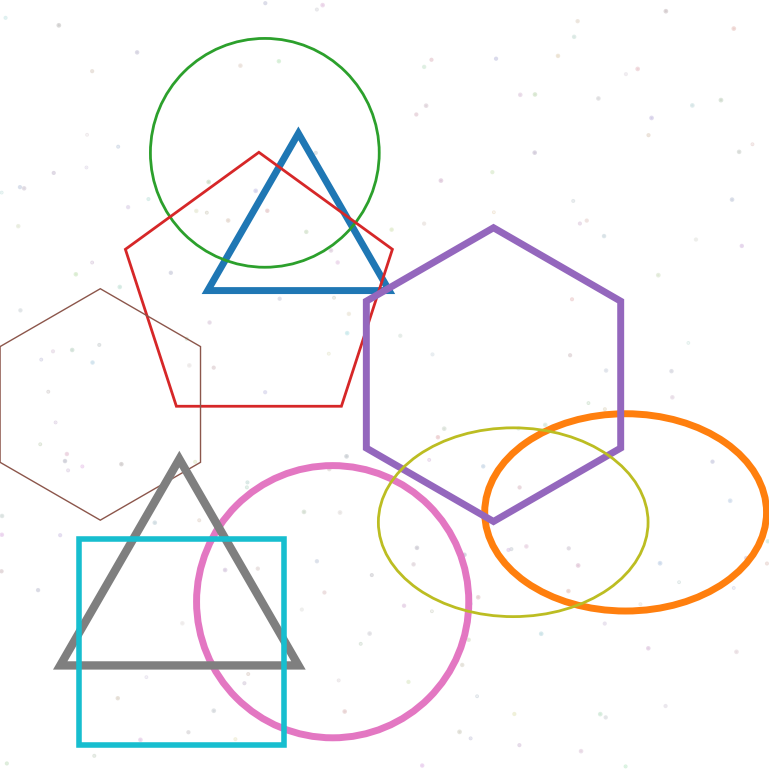[{"shape": "triangle", "thickness": 2.5, "radius": 0.68, "center": [0.388, 0.691]}, {"shape": "oval", "thickness": 2.5, "radius": 0.92, "center": [0.813, 0.335]}, {"shape": "circle", "thickness": 1, "radius": 0.74, "center": [0.344, 0.802]}, {"shape": "pentagon", "thickness": 1, "radius": 0.91, "center": [0.336, 0.62]}, {"shape": "hexagon", "thickness": 2.5, "radius": 0.95, "center": [0.641, 0.513]}, {"shape": "hexagon", "thickness": 0.5, "radius": 0.75, "center": [0.13, 0.475]}, {"shape": "circle", "thickness": 2.5, "radius": 0.88, "center": [0.432, 0.219]}, {"shape": "triangle", "thickness": 3, "radius": 0.89, "center": [0.233, 0.225]}, {"shape": "oval", "thickness": 1, "radius": 0.88, "center": [0.667, 0.322]}, {"shape": "square", "thickness": 2, "radius": 0.67, "center": [0.236, 0.166]}]